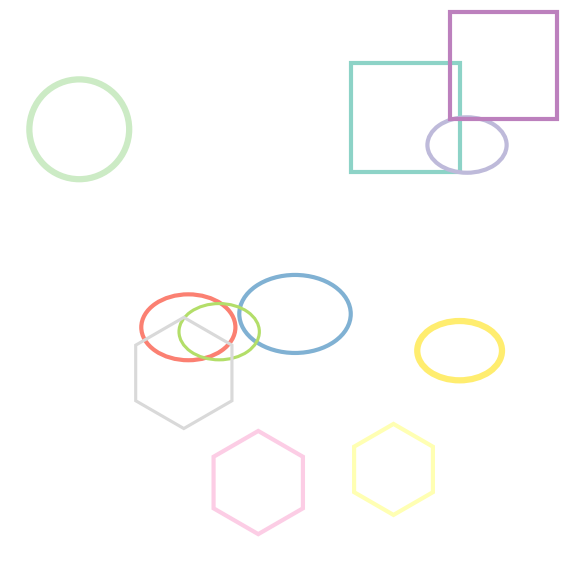[{"shape": "square", "thickness": 2, "radius": 0.47, "center": [0.702, 0.795]}, {"shape": "hexagon", "thickness": 2, "radius": 0.39, "center": [0.681, 0.186]}, {"shape": "oval", "thickness": 2, "radius": 0.34, "center": [0.809, 0.748]}, {"shape": "oval", "thickness": 2, "radius": 0.41, "center": [0.326, 0.432]}, {"shape": "oval", "thickness": 2, "radius": 0.48, "center": [0.511, 0.455]}, {"shape": "oval", "thickness": 1.5, "radius": 0.35, "center": [0.38, 0.425]}, {"shape": "hexagon", "thickness": 2, "radius": 0.45, "center": [0.447, 0.164]}, {"shape": "hexagon", "thickness": 1.5, "radius": 0.48, "center": [0.318, 0.353]}, {"shape": "square", "thickness": 2, "radius": 0.46, "center": [0.872, 0.885]}, {"shape": "circle", "thickness": 3, "radius": 0.43, "center": [0.137, 0.775]}, {"shape": "oval", "thickness": 3, "radius": 0.37, "center": [0.796, 0.392]}]